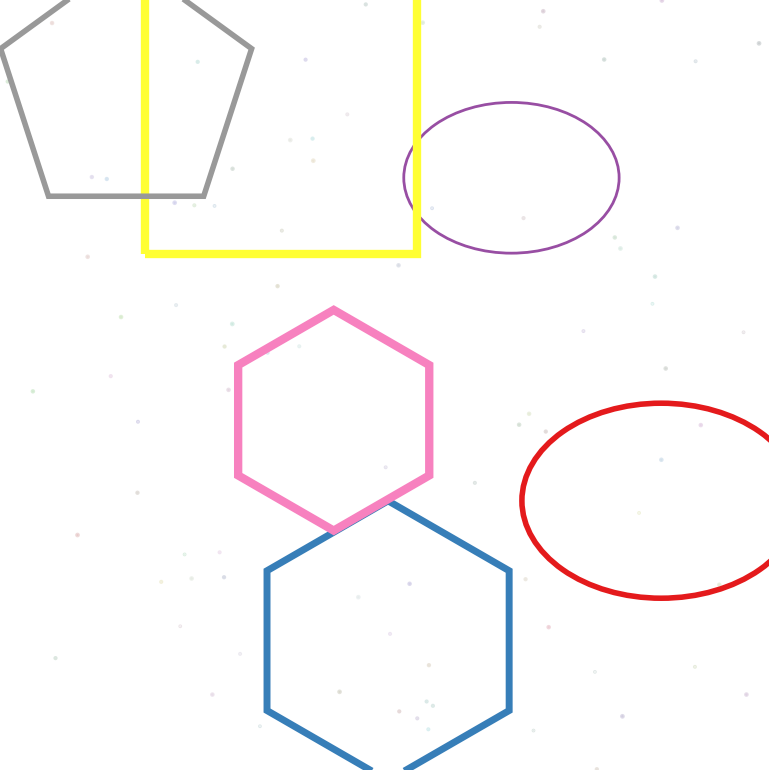[{"shape": "oval", "thickness": 2, "radius": 0.9, "center": [0.859, 0.35]}, {"shape": "hexagon", "thickness": 2.5, "radius": 0.91, "center": [0.504, 0.168]}, {"shape": "oval", "thickness": 1, "radius": 0.7, "center": [0.664, 0.769]}, {"shape": "square", "thickness": 3, "radius": 0.89, "center": [0.365, 0.848]}, {"shape": "hexagon", "thickness": 3, "radius": 0.72, "center": [0.433, 0.454]}, {"shape": "pentagon", "thickness": 2, "radius": 0.86, "center": [0.164, 0.884]}]